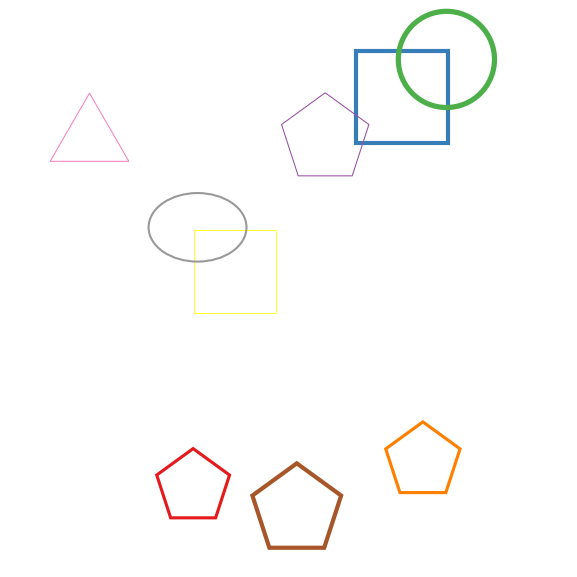[{"shape": "pentagon", "thickness": 1.5, "radius": 0.33, "center": [0.334, 0.156]}, {"shape": "square", "thickness": 2, "radius": 0.4, "center": [0.696, 0.831]}, {"shape": "circle", "thickness": 2.5, "radius": 0.42, "center": [0.773, 0.896]}, {"shape": "pentagon", "thickness": 0.5, "radius": 0.4, "center": [0.563, 0.759]}, {"shape": "pentagon", "thickness": 1.5, "radius": 0.34, "center": [0.732, 0.201]}, {"shape": "square", "thickness": 0.5, "radius": 0.36, "center": [0.407, 0.529]}, {"shape": "pentagon", "thickness": 2, "radius": 0.4, "center": [0.514, 0.116]}, {"shape": "triangle", "thickness": 0.5, "radius": 0.39, "center": [0.155, 0.759]}, {"shape": "oval", "thickness": 1, "radius": 0.42, "center": [0.342, 0.606]}]